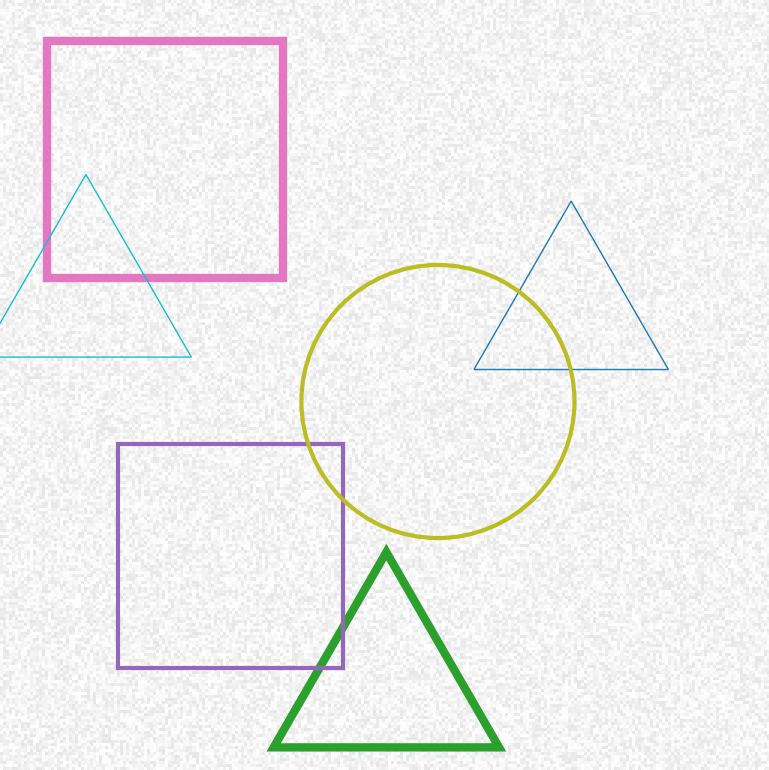[{"shape": "triangle", "thickness": 0.5, "radius": 0.73, "center": [0.742, 0.593]}, {"shape": "triangle", "thickness": 3, "radius": 0.84, "center": [0.502, 0.114]}, {"shape": "square", "thickness": 1.5, "radius": 0.73, "center": [0.299, 0.278]}, {"shape": "square", "thickness": 3, "radius": 0.77, "center": [0.214, 0.793]}, {"shape": "circle", "thickness": 1.5, "radius": 0.89, "center": [0.569, 0.479]}, {"shape": "triangle", "thickness": 0.5, "radius": 0.79, "center": [0.112, 0.615]}]